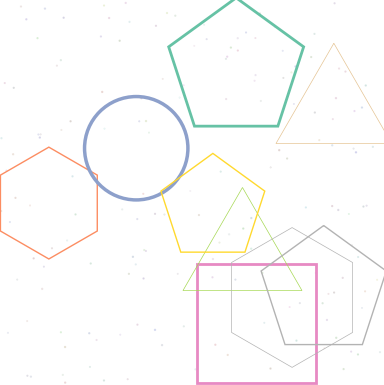[{"shape": "pentagon", "thickness": 2, "radius": 0.92, "center": [0.613, 0.821]}, {"shape": "hexagon", "thickness": 1, "radius": 0.73, "center": [0.127, 0.473]}, {"shape": "circle", "thickness": 2.5, "radius": 0.67, "center": [0.354, 0.615]}, {"shape": "square", "thickness": 2, "radius": 0.77, "center": [0.666, 0.159]}, {"shape": "triangle", "thickness": 0.5, "radius": 0.89, "center": [0.63, 0.335]}, {"shape": "pentagon", "thickness": 1, "radius": 0.71, "center": [0.553, 0.46]}, {"shape": "triangle", "thickness": 0.5, "radius": 0.87, "center": [0.867, 0.714]}, {"shape": "hexagon", "thickness": 0.5, "radius": 0.91, "center": [0.759, 0.227]}, {"shape": "pentagon", "thickness": 1, "radius": 0.85, "center": [0.841, 0.243]}]